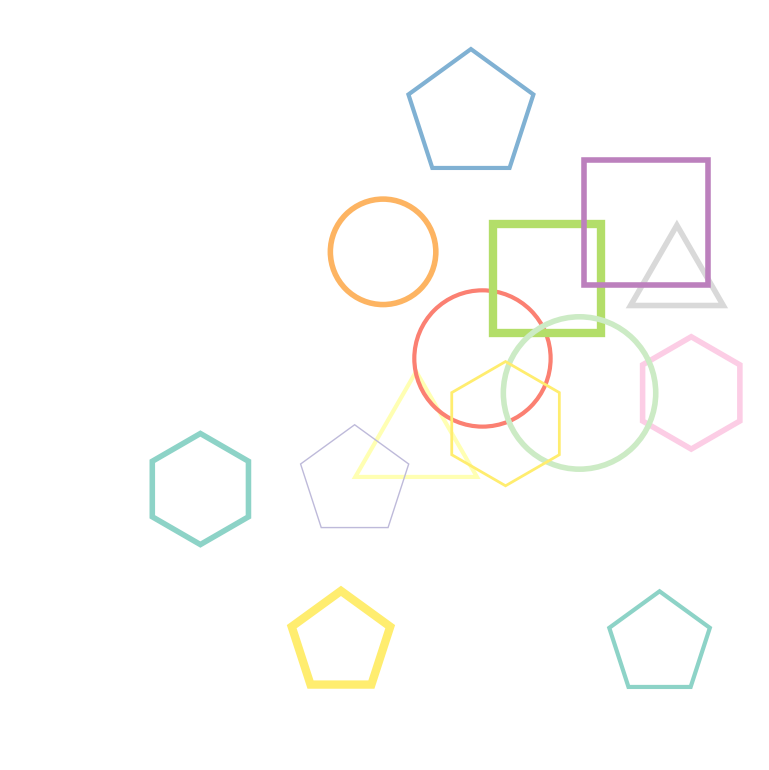[{"shape": "hexagon", "thickness": 2, "radius": 0.36, "center": [0.26, 0.365]}, {"shape": "pentagon", "thickness": 1.5, "radius": 0.34, "center": [0.857, 0.163]}, {"shape": "triangle", "thickness": 1.5, "radius": 0.46, "center": [0.54, 0.426]}, {"shape": "pentagon", "thickness": 0.5, "radius": 0.37, "center": [0.461, 0.375]}, {"shape": "circle", "thickness": 1.5, "radius": 0.44, "center": [0.627, 0.534]}, {"shape": "pentagon", "thickness": 1.5, "radius": 0.43, "center": [0.612, 0.851]}, {"shape": "circle", "thickness": 2, "radius": 0.34, "center": [0.498, 0.673]}, {"shape": "square", "thickness": 3, "radius": 0.35, "center": [0.71, 0.638]}, {"shape": "hexagon", "thickness": 2, "radius": 0.36, "center": [0.898, 0.49]}, {"shape": "triangle", "thickness": 2, "radius": 0.35, "center": [0.879, 0.638]}, {"shape": "square", "thickness": 2, "radius": 0.41, "center": [0.839, 0.711]}, {"shape": "circle", "thickness": 2, "radius": 0.49, "center": [0.753, 0.49]}, {"shape": "hexagon", "thickness": 1, "radius": 0.4, "center": [0.657, 0.45]}, {"shape": "pentagon", "thickness": 3, "radius": 0.34, "center": [0.443, 0.165]}]